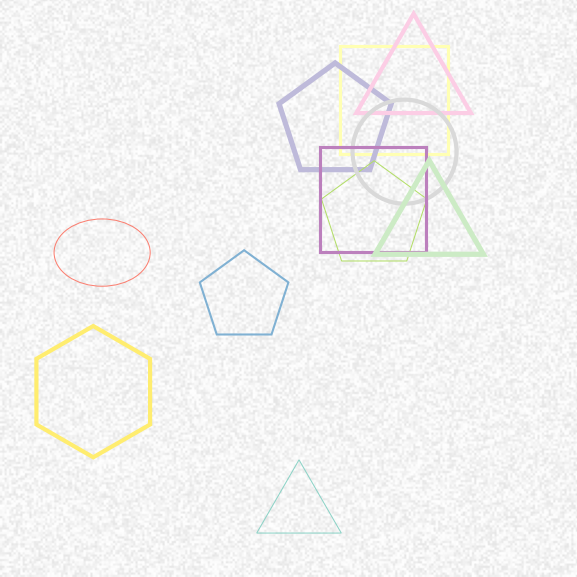[{"shape": "triangle", "thickness": 0.5, "radius": 0.42, "center": [0.518, 0.118]}, {"shape": "square", "thickness": 1.5, "radius": 0.47, "center": [0.682, 0.826]}, {"shape": "pentagon", "thickness": 2.5, "radius": 0.51, "center": [0.58, 0.788]}, {"shape": "oval", "thickness": 0.5, "radius": 0.42, "center": [0.177, 0.562]}, {"shape": "pentagon", "thickness": 1, "radius": 0.4, "center": [0.423, 0.485]}, {"shape": "pentagon", "thickness": 0.5, "radius": 0.48, "center": [0.648, 0.625]}, {"shape": "triangle", "thickness": 2, "radius": 0.57, "center": [0.716, 0.861]}, {"shape": "circle", "thickness": 2, "radius": 0.45, "center": [0.701, 0.737]}, {"shape": "square", "thickness": 1.5, "radius": 0.46, "center": [0.646, 0.653]}, {"shape": "triangle", "thickness": 2.5, "radius": 0.54, "center": [0.743, 0.613]}, {"shape": "hexagon", "thickness": 2, "radius": 0.57, "center": [0.161, 0.321]}]